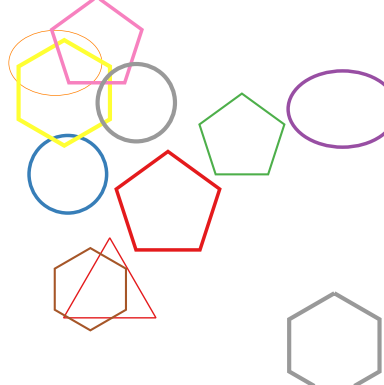[{"shape": "pentagon", "thickness": 2.5, "radius": 0.71, "center": [0.436, 0.465]}, {"shape": "triangle", "thickness": 1, "radius": 0.69, "center": [0.285, 0.244]}, {"shape": "circle", "thickness": 2.5, "radius": 0.5, "center": [0.176, 0.547]}, {"shape": "pentagon", "thickness": 1.5, "radius": 0.58, "center": [0.628, 0.641]}, {"shape": "oval", "thickness": 2.5, "radius": 0.71, "center": [0.89, 0.717]}, {"shape": "oval", "thickness": 0.5, "radius": 0.6, "center": [0.144, 0.837]}, {"shape": "hexagon", "thickness": 3, "radius": 0.69, "center": [0.167, 0.759]}, {"shape": "hexagon", "thickness": 1.5, "radius": 0.53, "center": [0.235, 0.249]}, {"shape": "pentagon", "thickness": 2.5, "radius": 0.62, "center": [0.251, 0.885]}, {"shape": "hexagon", "thickness": 3, "radius": 0.68, "center": [0.868, 0.103]}, {"shape": "circle", "thickness": 3, "radius": 0.5, "center": [0.354, 0.733]}]